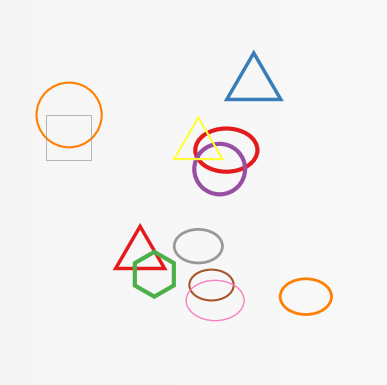[{"shape": "triangle", "thickness": 2.5, "radius": 0.36, "center": [0.362, 0.339]}, {"shape": "oval", "thickness": 3, "radius": 0.4, "center": [0.584, 0.61]}, {"shape": "triangle", "thickness": 2.5, "radius": 0.4, "center": [0.655, 0.782]}, {"shape": "hexagon", "thickness": 3, "radius": 0.29, "center": [0.398, 0.288]}, {"shape": "circle", "thickness": 3, "radius": 0.33, "center": [0.567, 0.561]}, {"shape": "circle", "thickness": 1.5, "radius": 0.42, "center": [0.178, 0.701]}, {"shape": "oval", "thickness": 2, "radius": 0.33, "center": [0.789, 0.229]}, {"shape": "triangle", "thickness": 1.5, "radius": 0.36, "center": [0.512, 0.623]}, {"shape": "oval", "thickness": 1.5, "radius": 0.29, "center": [0.546, 0.26]}, {"shape": "oval", "thickness": 1, "radius": 0.37, "center": [0.555, 0.219]}, {"shape": "oval", "thickness": 2, "radius": 0.31, "center": [0.512, 0.361]}, {"shape": "square", "thickness": 0.5, "radius": 0.29, "center": [0.177, 0.643]}]